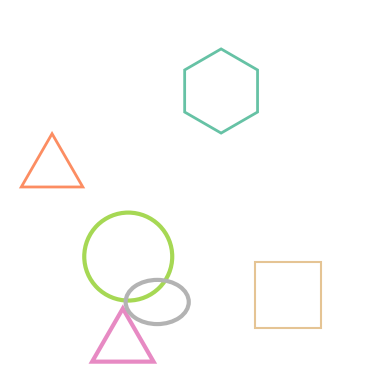[{"shape": "hexagon", "thickness": 2, "radius": 0.55, "center": [0.574, 0.764]}, {"shape": "triangle", "thickness": 2, "radius": 0.46, "center": [0.135, 0.56]}, {"shape": "triangle", "thickness": 3, "radius": 0.46, "center": [0.319, 0.107]}, {"shape": "circle", "thickness": 3, "radius": 0.57, "center": [0.333, 0.334]}, {"shape": "square", "thickness": 1.5, "radius": 0.43, "center": [0.748, 0.234]}, {"shape": "oval", "thickness": 3, "radius": 0.41, "center": [0.408, 0.216]}]